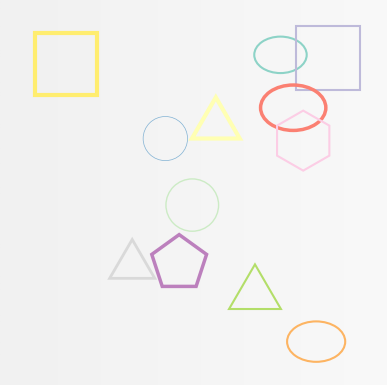[{"shape": "oval", "thickness": 1.5, "radius": 0.34, "center": [0.724, 0.858]}, {"shape": "triangle", "thickness": 3, "radius": 0.36, "center": [0.557, 0.676]}, {"shape": "square", "thickness": 1.5, "radius": 0.41, "center": [0.846, 0.849]}, {"shape": "oval", "thickness": 2.5, "radius": 0.42, "center": [0.757, 0.72]}, {"shape": "circle", "thickness": 0.5, "radius": 0.29, "center": [0.427, 0.64]}, {"shape": "oval", "thickness": 1.5, "radius": 0.38, "center": [0.816, 0.113]}, {"shape": "triangle", "thickness": 1.5, "radius": 0.39, "center": [0.658, 0.236]}, {"shape": "hexagon", "thickness": 1.5, "radius": 0.39, "center": [0.782, 0.635]}, {"shape": "triangle", "thickness": 2, "radius": 0.34, "center": [0.341, 0.311]}, {"shape": "pentagon", "thickness": 2.5, "radius": 0.37, "center": [0.462, 0.316]}, {"shape": "circle", "thickness": 1, "radius": 0.34, "center": [0.496, 0.467]}, {"shape": "square", "thickness": 3, "radius": 0.4, "center": [0.17, 0.833]}]